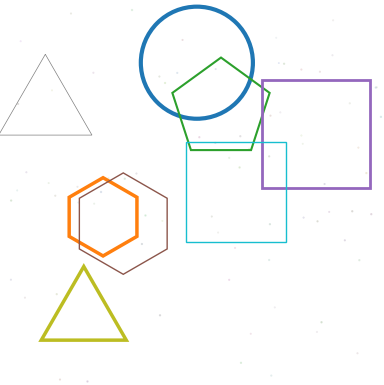[{"shape": "circle", "thickness": 3, "radius": 0.73, "center": [0.511, 0.837]}, {"shape": "hexagon", "thickness": 2.5, "radius": 0.51, "center": [0.268, 0.437]}, {"shape": "pentagon", "thickness": 1.5, "radius": 0.66, "center": [0.574, 0.718]}, {"shape": "square", "thickness": 2, "radius": 0.71, "center": [0.821, 0.652]}, {"shape": "hexagon", "thickness": 1, "radius": 0.66, "center": [0.32, 0.419]}, {"shape": "triangle", "thickness": 0.5, "radius": 0.7, "center": [0.118, 0.719]}, {"shape": "triangle", "thickness": 2.5, "radius": 0.64, "center": [0.218, 0.18]}, {"shape": "square", "thickness": 1, "radius": 0.65, "center": [0.613, 0.501]}]